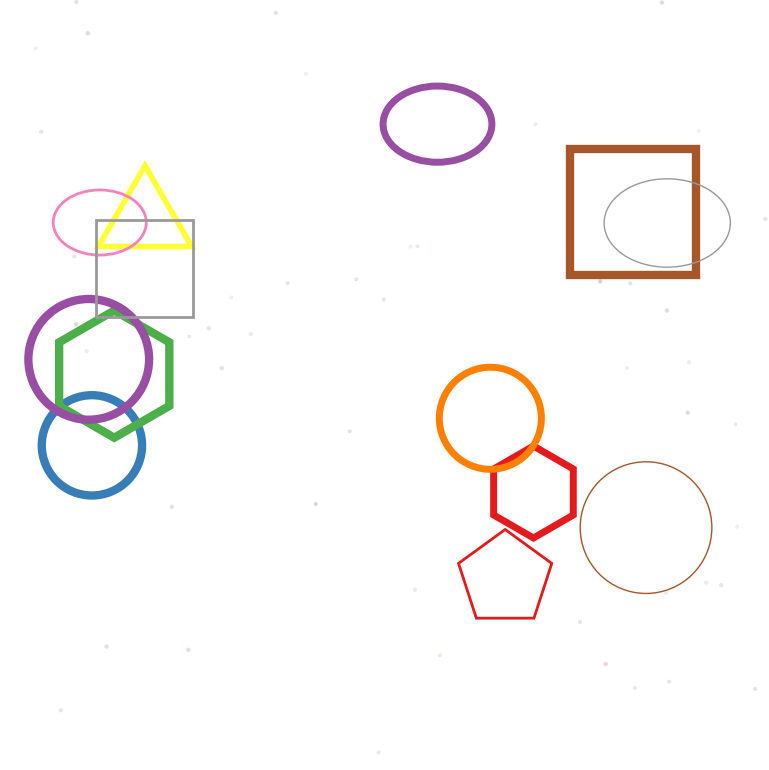[{"shape": "hexagon", "thickness": 2.5, "radius": 0.3, "center": [0.693, 0.361]}, {"shape": "pentagon", "thickness": 1, "radius": 0.32, "center": [0.656, 0.249]}, {"shape": "circle", "thickness": 3, "radius": 0.33, "center": [0.119, 0.422]}, {"shape": "hexagon", "thickness": 3, "radius": 0.41, "center": [0.148, 0.514]}, {"shape": "oval", "thickness": 2.5, "radius": 0.35, "center": [0.568, 0.839]}, {"shape": "circle", "thickness": 3, "radius": 0.39, "center": [0.115, 0.533]}, {"shape": "circle", "thickness": 2.5, "radius": 0.33, "center": [0.637, 0.457]}, {"shape": "triangle", "thickness": 2, "radius": 0.35, "center": [0.188, 0.715]}, {"shape": "circle", "thickness": 0.5, "radius": 0.43, "center": [0.839, 0.315]}, {"shape": "square", "thickness": 3, "radius": 0.41, "center": [0.823, 0.725]}, {"shape": "oval", "thickness": 1, "radius": 0.3, "center": [0.13, 0.711]}, {"shape": "oval", "thickness": 0.5, "radius": 0.41, "center": [0.867, 0.71]}, {"shape": "square", "thickness": 1, "radius": 0.31, "center": [0.188, 0.652]}]